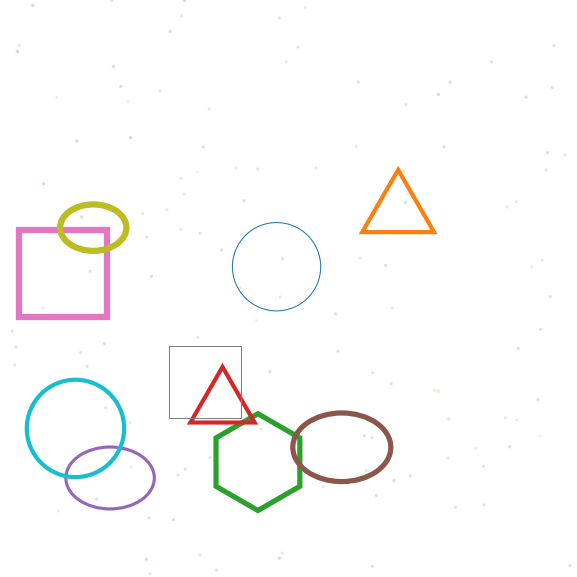[{"shape": "circle", "thickness": 0.5, "radius": 0.38, "center": [0.479, 0.537]}, {"shape": "triangle", "thickness": 2, "radius": 0.36, "center": [0.689, 0.633]}, {"shape": "hexagon", "thickness": 2.5, "radius": 0.42, "center": [0.447, 0.199]}, {"shape": "triangle", "thickness": 2, "radius": 0.32, "center": [0.385, 0.3]}, {"shape": "oval", "thickness": 1.5, "radius": 0.38, "center": [0.191, 0.171]}, {"shape": "oval", "thickness": 2.5, "radius": 0.42, "center": [0.592, 0.225]}, {"shape": "square", "thickness": 3, "radius": 0.38, "center": [0.109, 0.525]}, {"shape": "square", "thickness": 0.5, "radius": 0.31, "center": [0.355, 0.338]}, {"shape": "oval", "thickness": 3, "radius": 0.29, "center": [0.162, 0.605]}, {"shape": "circle", "thickness": 2, "radius": 0.42, "center": [0.131, 0.257]}]